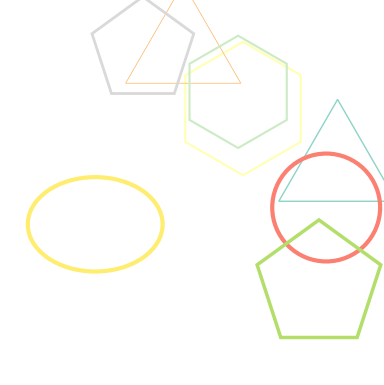[{"shape": "triangle", "thickness": 1, "radius": 0.88, "center": [0.877, 0.565]}, {"shape": "hexagon", "thickness": 1.5, "radius": 0.87, "center": [0.631, 0.718]}, {"shape": "circle", "thickness": 3, "radius": 0.7, "center": [0.847, 0.461]}, {"shape": "triangle", "thickness": 0.5, "radius": 0.86, "center": [0.476, 0.87]}, {"shape": "pentagon", "thickness": 2.5, "radius": 0.84, "center": [0.828, 0.26]}, {"shape": "pentagon", "thickness": 2, "radius": 0.69, "center": [0.371, 0.87]}, {"shape": "hexagon", "thickness": 1.5, "radius": 0.73, "center": [0.619, 0.761]}, {"shape": "oval", "thickness": 3, "radius": 0.88, "center": [0.247, 0.417]}]